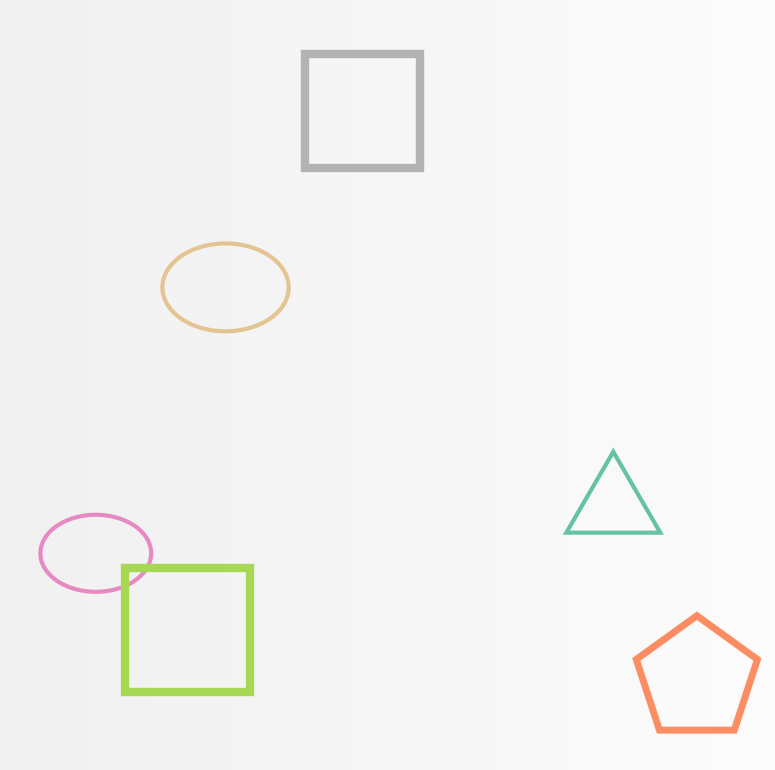[{"shape": "triangle", "thickness": 1.5, "radius": 0.35, "center": [0.791, 0.343]}, {"shape": "pentagon", "thickness": 2.5, "radius": 0.41, "center": [0.899, 0.118]}, {"shape": "oval", "thickness": 1.5, "radius": 0.36, "center": [0.124, 0.281]}, {"shape": "square", "thickness": 3, "radius": 0.4, "center": [0.242, 0.182]}, {"shape": "oval", "thickness": 1.5, "radius": 0.41, "center": [0.291, 0.627]}, {"shape": "square", "thickness": 3, "radius": 0.37, "center": [0.468, 0.856]}]